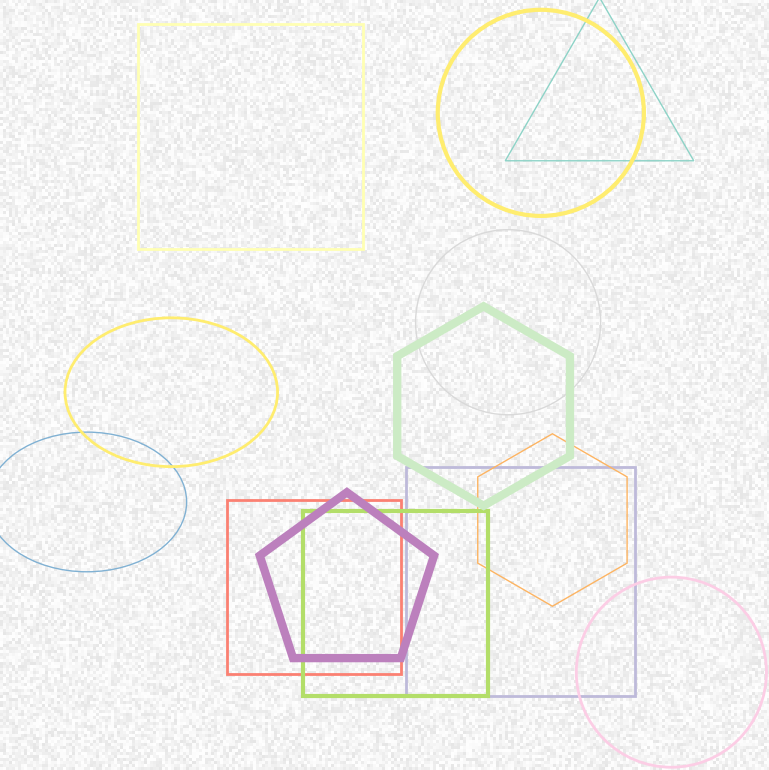[{"shape": "triangle", "thickness": 0.5, "radius": 0.71, "center": [0.779, 0.862]}, {"shape": "square", "thickness": 1, "radius": 0.73, "center": [0.325, 0.823]}, {"shape": "square", "thickness": 1, "radius": 0.74, "center": [0.675, 0.245]}, {"shape": "square", "thickness": 1, "radius": 0.56, "center": [0.408, 0.237]}, {"shape": "oval", "thickness": 0.5, "radius": 0.65, "center": [0.113, 0.348]}, {"shape": "hexagon", "thickness": 0.5, "radius": 0.56, "center": [0.717, 0.325]}, {"shape": "square", "thickness": 1.5, "radius": 0.6, "center": [0.514, 0.216]}, {"shape": "circle", "thickness": 1, "radius": 0.62, "center": [0.872, 0.127]}, {"shape": "circle", "thickness": 0.5, "radius": 0.6, "center": [0.66, 0.582]}, {"shape": "pentagon", "thickness": 3, "radius": 0.6, "center": [0.451, 0.242]}, {"shape": "hexagon", "thickness": 3, "radius": 0.65, "center": [0.628, 0.473]}, {"shape": "circle", "thickness": 1.5, "radius": 0.67, "center": [0.702, 0.853]}, {"shape": "oval", "thickness": 1, "radius": 0.69, "center": [0.222, 0.491]}]